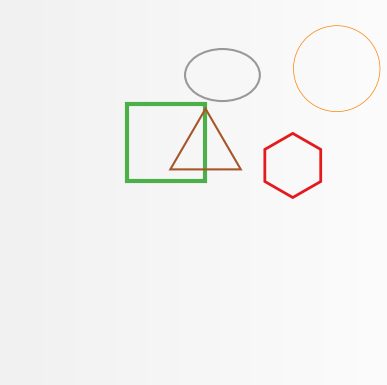[{"shape": "hexagon", "thickness": 2, "radius": 0.42, "center": [0.756, 0.57]}, {"shape": "square", "thickness": 3, "radius": 0.5, "center": [0.428, 0.629]}, {"shape": "circle", "thickness": 0.5, "radius": 0.56, "center": [0.869, 0.822]}, {"shape": "triangle", "thickness": 1.5, "radius": 0.52, "center": [0.53, 0.613]}, {"shape": "oval", "thickness": 1.5, "radius": 0.48, "center": [0.574, 0.805]}]